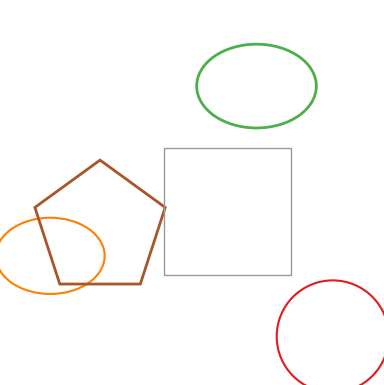[{"shape": "circle", "thickness": 1.5, "radius": 0.73, "center": [0.864, 0.126]}, {"shape": "oval", "thickness": 2, "radius": 0.78, "center": [0.666, 0.776]}, {"shape": "oval", "thickness": 1.5, "radius": 0.71, "center": [0.13, 0.335]}, {"shape": "pentagon", "thickness": 2, "radius": 0.89, "center": [0.26, 0.406]}, {"shape": "square", "thickness": 1, "radius": 0.82, "center": [0.591, 0.451]}]